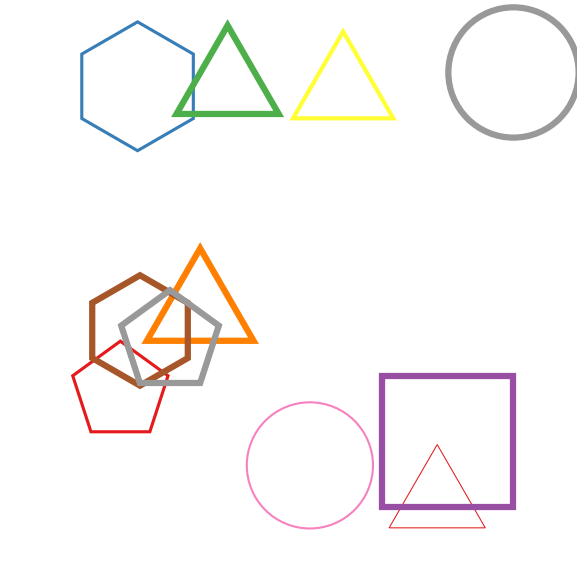[{"shape": "pentagon", "thickness": 1.5, "radius": 0.43, "center": [0.208, 0.322]}, {"shape": "triangle", "thickness": 0.5, "radius": 0.48, "center": [0.757, 0.133]}, {"shape": "hexagon", "thickness": 1.5, "radius": 0.56, "center": [0.238, 0.85]}, {"shape": "triangle", "thickness": 3, "radius": 0.51, "center": [0.394, 0.853]}, {"shape": "square", "thickness": 3, "radius": 0.57, "center": [0.775, 0.235]}, {"shape": "triangle", "thickness": 3, "radius": 0.53, "center": [0.347, 0.462]}, {"shape": "triangle", "thickness": 2, "radius": 0.5, "center": [0.594, 0.844]}, {"shape": "hexagon", "thickness": 3, "radius": 0.48, "center": [0.242, 0.427]}, {"shape": "circle", "thickness": 1, "radius": 0.55, "center": [0.537, 0.193]}, {"shape": "circle", "thickness": 3, "radius": 0.56, "center": [0.889, 0.874]}, {"shape": "pentagon", "thickness": 3, "radius": 0.44, "center": [0.294, 0.408]}]